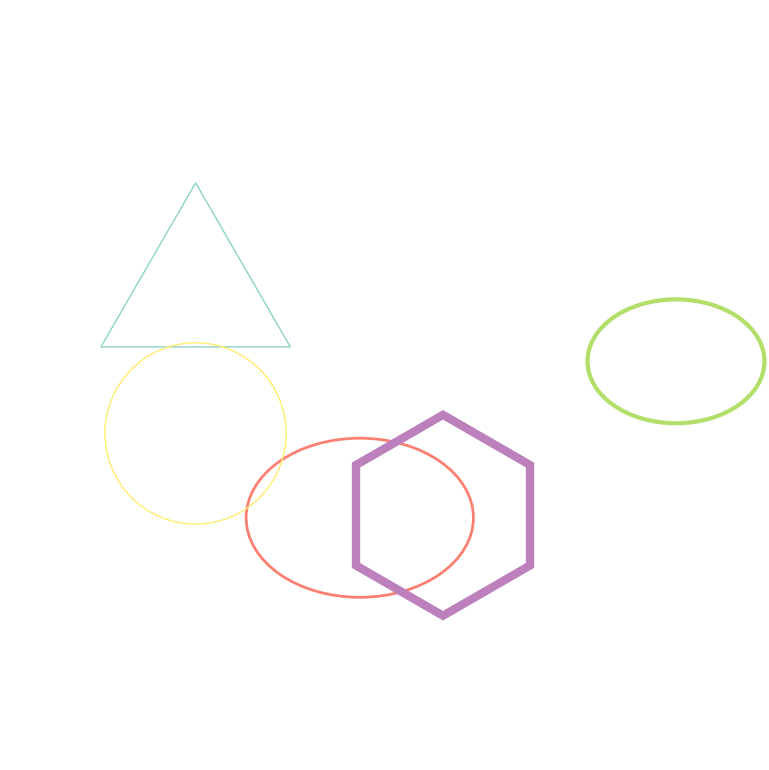[{"shape": "triangle", "thickness": 0.5, "radius": 0.71, "center": [0.254, 0.62]}, {"shape": "oval", "thickness": 1, "radius": 0.74, "center": [0.467, 0.328]}, {"shape": "oval", "thickness": 1.5, "radius": 0.57, "center": [0.878, 0.531]}, {"shape": "hexagon", "thickness": 3, "radius": 0.65, "center": [0.575, 0.331]}, {"shape": "circle", "thickness": 0.5, "radius": 0.59, "center": [0.254, 0.437]}]